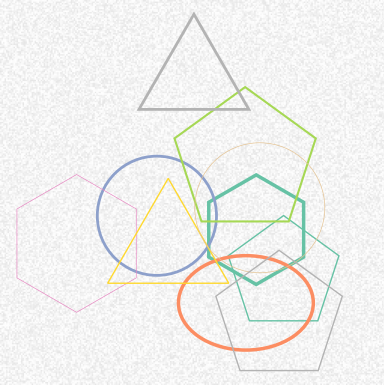[{"shape": "hexagon", "thickness": 2.5, "radius": 0.71, "center": [0.665, 0.403]}, {"shape": "pentagon", "thickness": 1, "radius": 0.76, "center": [0.737, 0.289]}, {"shape": "oval", "thickness": 2.5, "radius": 0.88, "center": [0.639, 0.213]}, {"shape": "circle", "thickness": 2, "radius": 0.77, "center": [0.408, 0.44]}, {"shape": "hexagon", "thickness": 0.5, "radius": 0.89, "center": [0.199, 0.368]}, {"shape": "pentagon", "thickness": 1.5, "radius": 0.96, "center": [0.637, 0.581]}, {"shape": "triangle", "thickness": 1, "radius": 0.91, "center": [0.437, 0.355]}, {"shape": "circle", "thickness": 0.5, "radius": 0.84, "center": [0.675, 0.46]}, {"shape": "pentagon", "thickness": 1, "radius": 0.86, "center": [0.725, 0.177]}, {"shape": "triangle", "thickness": 2, "radius": 0.82, "center": [0.504, 0.798]}]